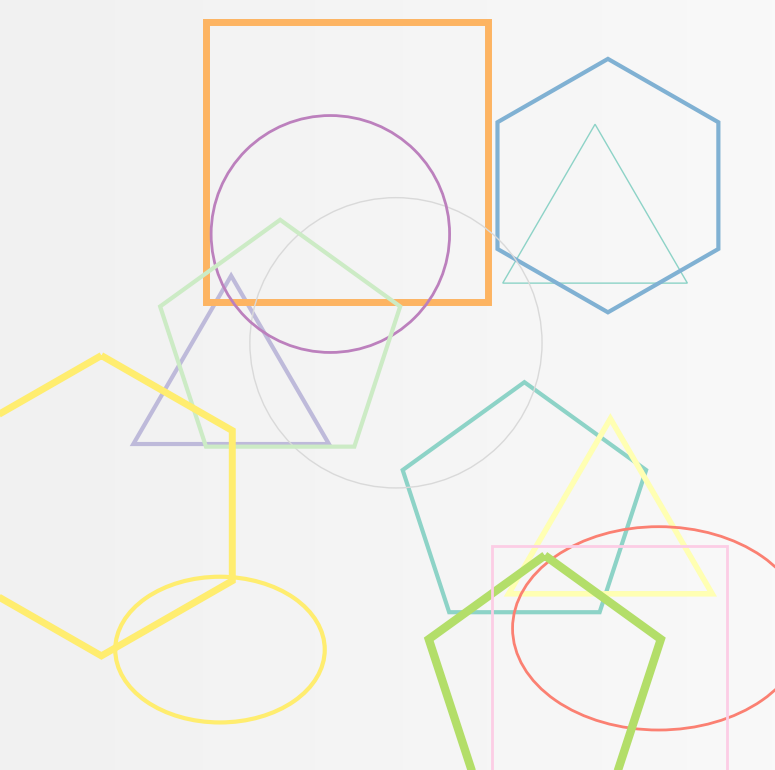[{"shape": "pentagon", "thickness": 1.5, "radius": 0.83, "center": [0.677, 0.339]}, {"shape": "triangle", "thickness": 0.5, "radius": 0.69, "center": [0.768, 0.701]}, {"shape": "triangle", "thickness": 2, "radius": 0.76, "center": [0.788, 0.305]}, {"shape": "triangle", "thickness": 1.5, "radius": 0.73, "center": [0.298, 0.496]}, {"shape": "oval", "thickness": 1, "radius": 0.94, "center": [0.85, 0.184]}, {"shape": "hexagon", "thickness": 1.5, "radius": 0.82, "center": [0.784, 0.759]}, {"shape": "square", "thickness": 2.5, "radius": 0.91, "center": [0.447, 0.789]}, {"shape": "pentagon", "thickness": 3, "radius": 0.79, "center": [0.703, 0.121]}, {"shape": "square", "thickness": 1, "radius": 0.76, "center": [0.786, 0.14]}, {"shape": "circle", "thickness": 0.5, "radius": 0.94, "center": [0.511, 0.555]}, {"shape": "circle", "thickness": 1, "radius": 0.77, "center": [0.426, 0.696]}, {"shape": "pentagon", "thickness": 1.5, "radius": 0.81, "center": [0.361, 0.552]}, {"shape": "hexagon", "thickness": 2.5, "radius": 0.98, "center": [0.131, 0.343]}, {"shape": "oval", "thickness": 1.5, "radius": 0.68, "center": [0.284, 0.156]}]